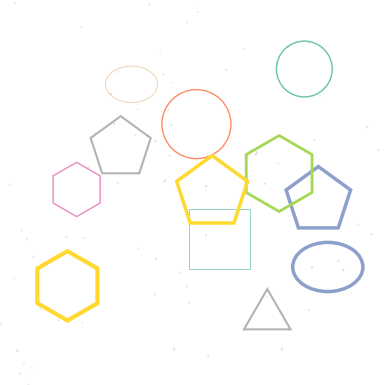[{"shape": "square", "thickness": 0.5, "radius": 0.39, "center": [0.57, 0.379]}, {"shape": "circle", "thickness": 1, "radius": 0.36, "center": [0.79, 0.821]}, {"shape": "circle", "thickness": 1, "radius": 0.45, "center": [0.51, 0.678]}, {"shape": "pentagon", "thickness": 2.5, "radius": 0.44, "center": [0.827, 0.479]}, {"shape": "oval", "thickness": 2.5, "radius": 0.46, "center": [0.851, 0.307]}, {"shape": "hexagon", "thickness": 1, "radius": 0.35, "center": [0.199, 0.508]}, {"shape": "hexagon", "thickness": 2, "radius": 0.49, "center": [0.725, 0.549]}, {"shape": "pentagon", "thickness": 2.5, "radius": 0.48, "center": [0.551, 0.499]}, {"shape": "hexagon", "thickness": 3, "radius": 0.45, "center": [0.175, 0.258]}, {"shape": "oval", "thickness": 0.5, "radius": 0.34, "center": [0.342, 0.781]}, {"shape": "pentagon", "thickness": 1.5, "radius": 0.41, "center": [0.313, 0.616]}, {"shape": "triangle", "thickness": 1.5, "radius": 0.35, "center": [0.694, 0.179]}]